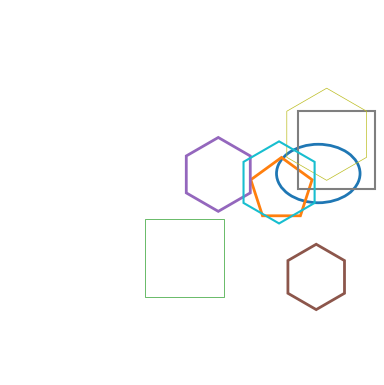[{"shape": "oval", "thickness": 2, "radius": 0.54, "center": [0.827, 0.549]}, {"shape": "pentagon", "thickness": 2, "radius": 0.42, "center": [0.731, 0.507]}, {"shape": "square", "thickness": 0.5, "radius": 0.51, "center": [0.479, 0.33]}, {"shape": "hexagon", "thickness": 2, "radius": 0.48, "center": [0.567, 0.547]}, {"shape": "hexagon", "thickness": 2, "radius": 0.42, "center": [0.821, 0.281]}, {"shape": "square", "thickness": 1.5, "radius": 0.5, "center": [0.873, 0.611]}, {"shape": "hexagon", "thickness": 0.5, "radius": 0.6, "center": [0.849, 0.651]}, {"shape": "hexagon", "thickness": 1.5, "radius": 0.53, "center": [0.725, 0.526]}]